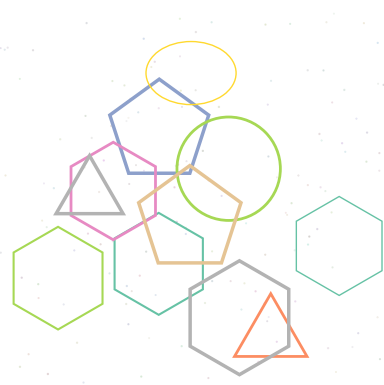[{"shape": "hexagon", "thickness": 1.5, "radius": 0.66, "center": [0.412, 0.315]}, {"shape": "hexagon", "thickness": 1, "radius": 0.64, "center": [0.881, 0.361]}, {"shape": "triangle", "thickness": 2, "radius": 0.54, "center": [0.703, 0.129]}, {"shape": "pentagon", "thickness": 2.5, "radius": 0.68, "center": [0.414, 0.659]}, {"shape": "hexagon", "thickness": 2, "radius": 0.63, "center": [0.294, 0.504]}, {"shape": "hexagon", "thickness": 1.5, "radius": 0.67, "center": [0.151, 0.278]}, {"shape": "circle", "thickness": 2, "radius": 0.67, "center": [0.594, 0.562]}, {"shape": "oval", "thickness": 1, "radius": 0.59, "center": [0.496, 0.81]}, {"shape": "pentagon", "thickness": 2.5, "radius": 0.7, "center": [0.493, 0.43]}, {"shape": "triangle", "thickness": 2.5, "radius": 0.5, "center": [0.233, 0.495]}, {"shape": "hexagon", "thickness": 2.5, "radius": 0.74, "center": [0.622, 0.175]}]